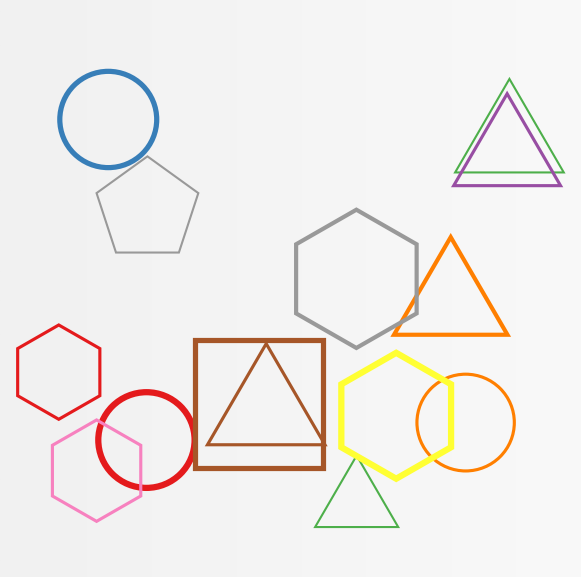[{"shape": "circle", "thickness": 3, "radius": 0.41, "center": [0.252, 0.237]}, {"shape": "hexagon", "thickness": 1.5, "radius": 0.41, "center": [0.101, 0.355]}, {"shape": "circle", "thickness": 2.5, "radius": 0.42, "center": [0.186, 0.792]}, {"shape": "triangle", "thickness": 1, "radius": 0.54, "center": [0.876, 0.754]}, {"shape": "triangle", "thickness": 1, "radius": 0.41, "center": [0.614, 0.128]}, {"shape": "triangle", "thickness": 1.5, "radius": 0.53, "center": [0.872, 0.731]}, {"shape": "triangle", "thickness": 2, "radius": 0.56, "center": [0.775, 0.476]}, {"shape": "circle", "thickness": 1.5, "radius": 0.42, "center": [0.801, 0.267]}, {"shape": "hexagon", "thickness": 3, "radius": 0.55, "center": [0.682, 0.279]}, {"shape": "square", "thickness": 2.5, "radius": 0.55, "center": [0.446, 0.3]}, {"shape": "triangle", "thickness": 1.5, "radius": 0.58, "center": [0.458, 0.287]}, {"shape": "hexagon", "thickness": 1.5, "radius": 0.44, "center": [0.166, 0.184]}, {"shape": "hexagon", "thickness": 2, "radius": 0.6, "center": [0.613, 0.516]}, {"shape": "pentagon", "thickness": 1, "radius": 0.46, "center": [0.254, 0.636]}]